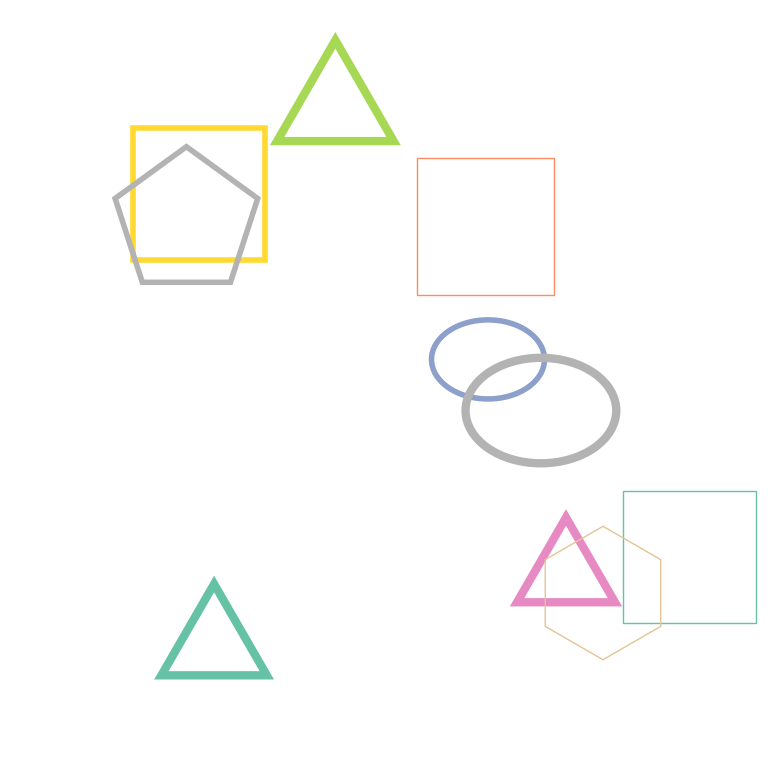[{"shape": "square", "thickness": 0.5, "radius": 0.43, "center": [0.895, 0.277]}, {"shape": "triangle", "thickness": 3, "radius": 0.4, "center": [0.278, 0.162]}, {"shape": "square", "thickness": 0.5, "radius": 0.45, "center": [0.631, 0.706]}, {"shape": "oval", "thickness": 2, "radius": 0.37, "center": [0.634, 0.533]}, {"shape": "triangle", "thickness": 3, "radius": 0.37, "center": [0.735, 0.255]}, {"shape": "triangle", "thickness": 3, "radius": 0.44, "center": [0.436, 0.86]}, {"shape": "square", "thickness": 2, "radius": 0.43, "center": [0.258, 0.748]}, {"shape": "hexagon", "thickness": 0.5, "radius": 0.43, "center": [0.783, 0.23]}, {"shape": "oval", "thickness": 3, "radius": 0.49, "center": [0.702, 0.467]}, {"shape": "pentagon", "thickness": 2, "radius": 0.49, "center": [0.242, 0.712]}]